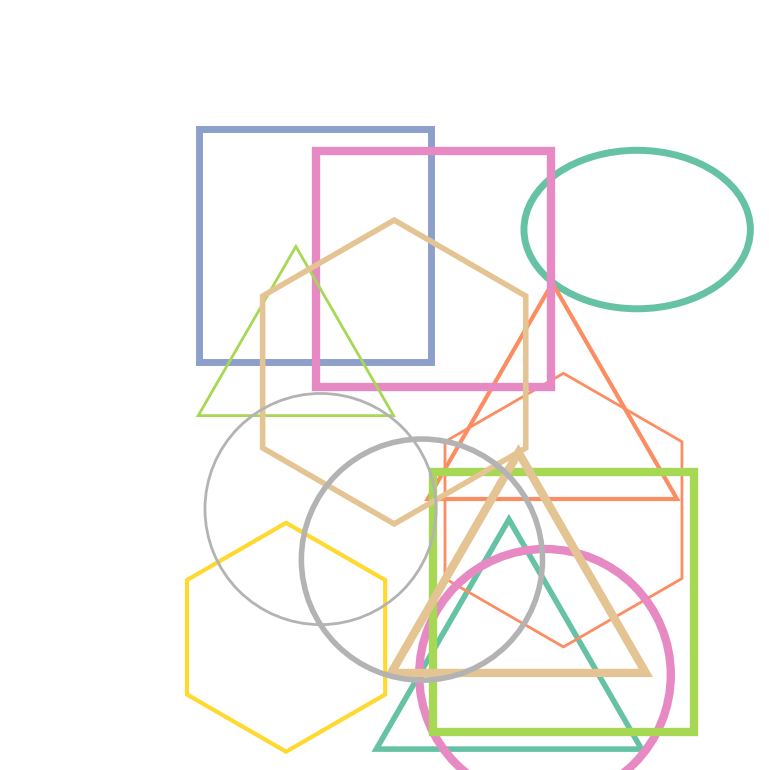[{"shape": "oval", "thickness": 2.5, "radius": 0.74, "center": [0.827, 0.702]}, {"shape": "triangle", "thickness": 2, "radius": 0.99, "center": [0.661, 0.127]}, {"shape": "triangle", "thickness": 1.5, "radius": 0.93, "center": [0.717, 0.445]}, {"shape": "hexagon", "thickness": 1, "radius": 0.89, "center": [0.732, 0.338]}, {"shape": "square", "thickness": 2.5, "radius": 0.75, "center": [0.409, 0.681]}, {"shape": "circle", "thickness": 3, "radius": 0.82, "center": [0.708, 0.124]}, {"shape": "square", "thickness": 3, "radius": 0.76, "center": [0.563, 0.651]}, {"shape": "triangle", "thickness": 1, "radius": 0.73, "center": [0.384, 0.533]}, {"shape": "square", "thickness": 3, "radius": 0.85, "center": [0.732, 0.218]}, {"shape": "hexagon", "thickness": 1.5, "radius": 0.74, "center": [0.372, 0.172]}, {"shape": "triangle", "thickness": 3, "radius": 0.95, "center": [0.673, 0.222]}, {"shape": "hexagon", "thickness": 2, "radius": 0.99, "center": [0.512, 0.517]}, {"shape": "circle", "thickness": 2, "radius": 0.78, "center": [0.548, 0.273]}, {"shape": "circle", "thickness": 1, "radius": 0.75, "center": [0.416, 0.339]}]